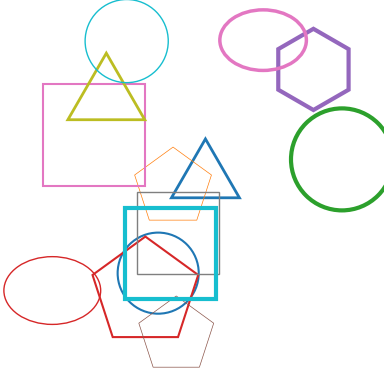[{"shape": "circle", "thickness": 1.5, "radius": 0.53, "center": [0.411, 0.291]}, {"shape": "triangle", "thickness": 2, "radius": 0.51, "center": [0.534, 0.537]}, {"shape": "pentagon", "thickness": 0.5, "radius": 0.52, "center": [0.449, 0.513]}, {"shape": "circle", "thickness": 3, "radius": 0.66, "center": [0.888, 0.586]}, {"shape": "oval", "thickness": 1, "radius": 0.63, "center": [0.136, 0.245]}, {"shape": "pentagon", "thickness": 1.5, "radius": 0.72, "center": [0.378, 0.241]}, {"shape": "hexagon", "thickness": 3, "radius": 0.53, "center": [0.814, 0.82]}, {"shape": "pentagon", "thickness": 0.5, "radius": 0.51, "center": [0.458, 0.129]}, {"shape": "square", "thickness": 1.5, "radius": 0.66, "center": [0.245, 0.649]}, {"shape": "oval", "thickness": 2.5, "radius": 0.56, "center": [0.683, 0.896]}, {"shape": "square", "thickness": 1, "radius": 0.53, "center": [0.462, 0.394]}, {"shape": "triangle", "thickness": 2, "radius": 0.58, "center": [0.276, 0.747]}, {"shape": "circle", "thickness": 1, "radius": 0.54, "center": [0.329, 0.893]}, {"shape": "square", "thickness": 3, "radius": 0.59, "center": [0.443, 0.342]}]